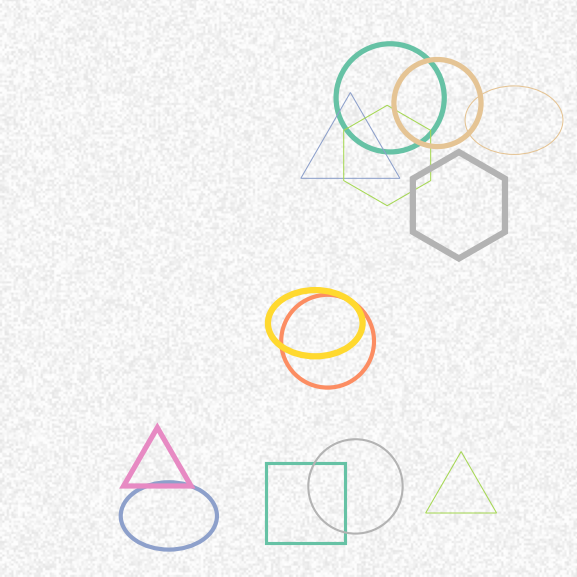[{"shape": "circle", "thickness": 2.5, "radius": 0.47, "center": [0.676, 0.83]}, {"shape": "square", "thickness": 1.5, "radius": 0.35, "center": [0.529, 0.129]}, {"shape": "circle", "thickness": 2, "radius": 0.4, "center": [0.567, 0.408]}, {"shape": "triangle", "thickness": 0.5, "radius": 0.5, "center": [0.607, 0.74]}, {"shape": "oval", "thickness": 2, "radius": 0.42, "center": [0.292, 0.106]}, {"shape": "triangle", "thickness": 2.5, "radius": 0.34, "center": [0.272, 0.191]}, {"shape": "triangle", "thickness": 0.5, "radius": 0.35, "center": [0.798, 0.146]}, {"shape": "hexagon", "thickness": 0.5, "radius": 0.43, "center": [0.67, 0.73]}, {"shape": "oval", "thickness": 3, "radius": 0.41, "center": [0.546, 0.439]}, {"shape": "oval", "thickness": 0.5, "radius": 0.42, "center": [0.89, 0.791]}, {"shape": "circle", "thickness": 2.5, "radius": 0.38, "center": [0.758, 0.821]}, {"shape": "circle", "thickness": 1, "radius": 0.41, "center": [0.616, 0.157]}, {"shape": "hexagon", "thickness": 3, "radius": 0.46, "center": [0.795, 0.644]}]